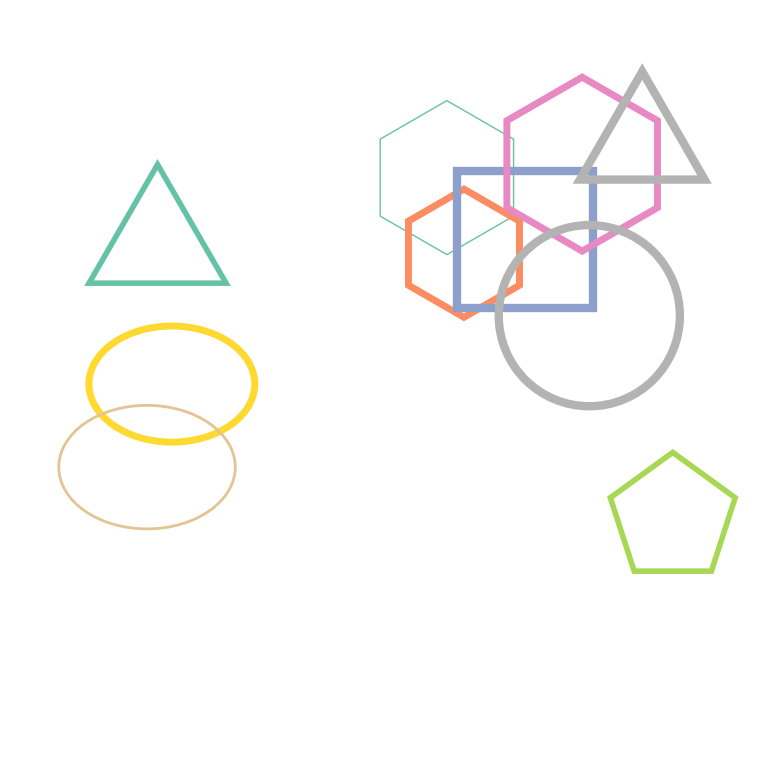[{"shape": "triangle", "thickness": 2, "radius": 0.51, "center": [0.205, 0.684]}, {"shape": "hexagon", "thickness": 0.5, "radius": 0.5, "center": [0.58, 0.769]}, {"shape": "hexagon", "thickness": 2.5, "radius": 0.42, "center": [0.603, 0.671]}, {"shape": "square", "thickness": 3, "radius": 0.44, "center": [0.682, 0.689]}, {"shape": "hexagon", "thickness": 2.5, "radius": 0.56, "center": [0.756, 0.787]}, {"shape": "pentagon", "thickness": 2, "radius": 0.43, "center": [0.874, 0.327]}, {"shape": "oval", "thickness": 2.5, "radius": 0.54, "center": [0.223, 0.501]}, {"shape": "oval", "thickness": 1, "radius": 0.57, "center": [0.191, 0.393]}, {"shape": "triangle", "thickness": 3, "radius": 0.47, "center": [0.834, 0.814]}, {"shape": "circle", "thickness": 3, "radius": 0.59, "center": [0.765, 0.59]}]